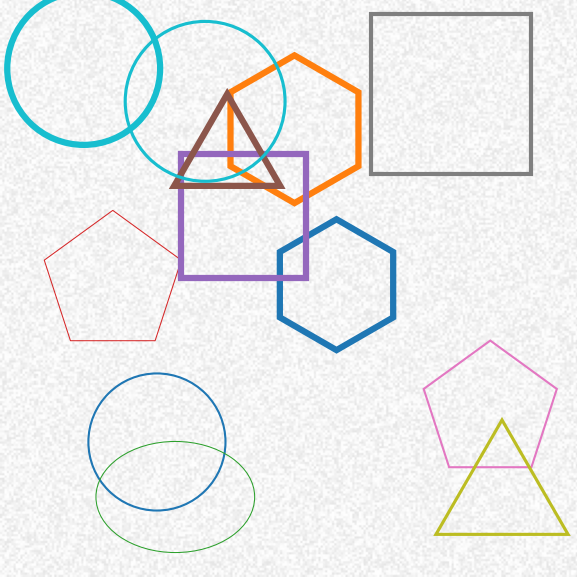[{"shape": "hexagon", "thickness": 3, "radius": 0.57, "center": [0.583, 0.506]}, {"shape": "circle", "thickness": 1, "radius": 0.59, "center": [0.272, 0.234]}, {"shape": "hexagon", "thickness": 3, "radius": 0.64, "center": [0.51, 0.775]}, {"shape": "oval", "thickness": 0.5, "radius": 0.69, "center": [0.304, 0.139]}, {"shape": "pentagon", "thickness": 0.5, "radius": 0.62, "center": [0.195, 0.51]}, {"shape": "square", "thickness": 3, "radius": 0.54, "center": [0.422, 0.626]}, {"shape": "triangle", "thickness": 3, "radius": 0.53, "center": [0.393, 0.73]}, {"shape": "pentagon", "thickness": 1, "radius": 0.61, "center": [0.849, 0.288]}, {"shape": "square", "thickness": 2, "radius": 0.69, "center": [0.781, 0.836]}, {"shape": "triangle", "thickness": 1.5, "radius": 0.66, "center": [0.869, 0.14]}, {"shape": "circle", "thickness": 3, "radius": 0.66, "center": [0.145, 0.881]}, {"shape": "circle", "thickness": 1.5, "radius": 0.69, "center": [0.355, 0.824]}]